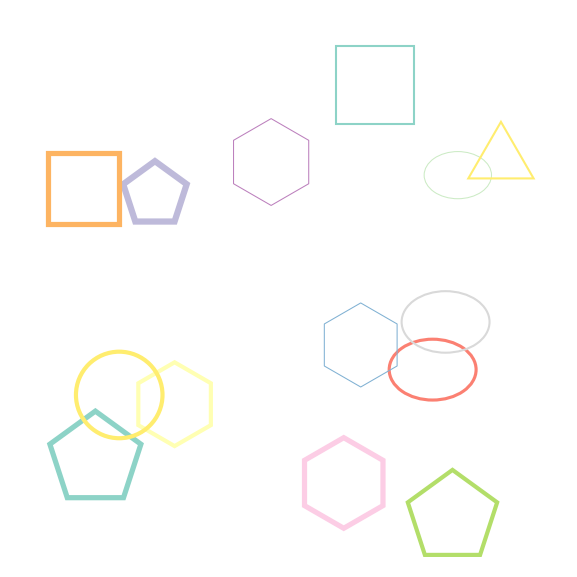[{"shape": "square", "thickness": 1, "radius": 0.34, "center": [0.649, 0.852]}, {"shape": "pentagon", "thickness": 2.5, "radius": 0.41, "center": [0.165, 0.204]}, {"shape": "hexagon", "thickness": 2, "radius": 0.36, "center": [0.302, 0.299]}, {"shape": "pentagon", "thickness": 3, "radius": 0.29, "center": [0.268, 0.662]}, {"shape": "oval", "thickness": 1.5, "radius": 0.38, "center": [0.749, 0.359]}, {"shape": "hexagon", "thickness": 0.5, "radius": 0.36, "center": [0.625, 0.402]}, {"shape": "square", "thickness": 2.5, "radius": 0.31, "center": [0.145, 0.673]}, {"shape": "pentagon", "thickness": 2, "radius": 0.41, "center": [0.784, 0.104]}, {"shape": "hexagon", "thickness": 2.5, "radius": 0.39, "center": [0.595, 0.163]}, {"shape": "oval", "thickness": 1, "radius": 0.38, "center": [0.772, 0.442]}, {"shape": "hexagon", "thickness": 0.5, "radius": 0.38, "center": [0.469, 0.719]}, {"shape": "oval", "thickness": 0.5, "radius": 0.29, "center": [0.793, 0.696]}, {"shape": "circle", "thickness": 2, "radius": 0.37, "center": [0.206, 0.315]}, {"shape": "triangle", "thickness": 1, "radius": 0.33, "center": [0.867, 0.723]}]